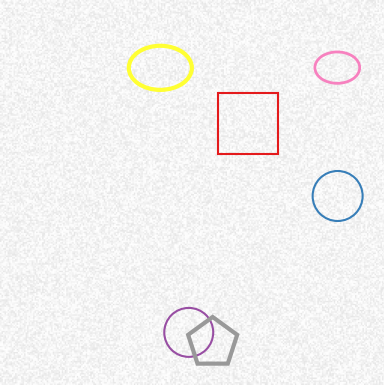[{"shape": "square", "thickness": 1.5, "radius": 0.39, "center": [0.644, 0.679]}, {"shape": "circle", "thickness": 1.5, "radius": 0.32, "center": [0.877, 0.491]}, {"shape": "circle", "thickness": 1.5, "radius": 0.32, "center": [0.49, 0.137]}, {"shape": "oval", "thickness": 3, "radius": 0.41, "center": [0.416, 0.824]}, {"shape": "oval", "thickness": 2, "radius": 0.29, "center": [0.876, 0.824]}, {"shape": "pentagon", "thickness": 3, "radius": 0.33, "center": [0.552, 0.11]}]